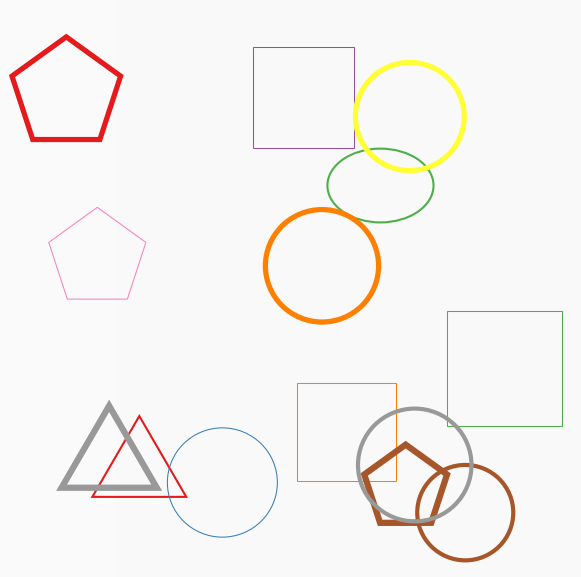[{"shape": "pentagon", "thickness": 2.5, "radius": 0.49, "center": [0.114, 0.837]}, {"shape": "triangle", "thickness": 1, "radius": 0.47, "center": [0.24, 0.185]}, {"shape": "circle", "thickness": 0.5, "radius": 0.47, "center": [0.383, 0.164]}, {"shape": "oval", "thickness": 1, "radius": 0.46, "center": [0.655, 0.678]}, {"shape": "square", "thickness": 0.5, "radius": 0.5, "center": [0.869, 0.361]}, {"shape": "square", "thickness": 0.5, "radius": 0.44, "center": [0.522, 0.83]}, {"shape": "circle", "thickness": 2.5, "radius": 0.49, "center": [0.554, 0.539]}, {"shape": "square", "thickness": 0.5, "radius": 0.42, "center": [0.596, 0.251]}, {"shape": "circle", "thickness": 2.5, "radius": 0.47, "center": [0.705, 0.797]}, {"shape": "circle", "thickness": 2, "radius": 0.41, "center": [0.8, 0.111]}, {"shape": "pentagon", "thickness": 3, "radius": 0.37, "center": [0.698, 0.154]}, {"shape": "pentagon", "thickness": 0.5, "radius": 0.44, "center": [0.167, 0.552]}, {"shape": "circle", "thickness": 2, "radius": 0.49, "center": [0.714, 0.194]}, {"shape": "triangle", "thickness": 3, "radius": 0.47, "center": [0.188, 0.202]}]